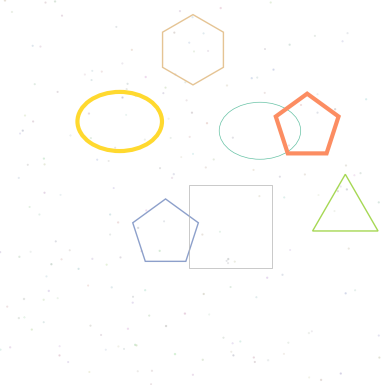[{"shape": "oval", "thickness": 0.5, "radius": 0.53, "center": [0.675, 0.66]}, {"shape": "pentagon", "thickness": 3, "radius": 0.43, "center": [0.798, 0.671]}, {"shape": "pentagon", "thickness": 1, "radius": 0.45, "center": [0.43, 0.394]}, {"shape": "triangle", "thickness": 1, "radius": 0.49, "center": [0.897, 0.449]}, {"shape": "oval", "thickness": 3, "radius": 0.55, "center": [0.311, 0.684]}, {"shape": "hexagon", "thickness": 1, "radius": 0.46, "center": [0.501, 0.871]}, {"shape": "square", "thickness": 0.5, "radius": 0.54, "center": [0.599, 0.413]}]